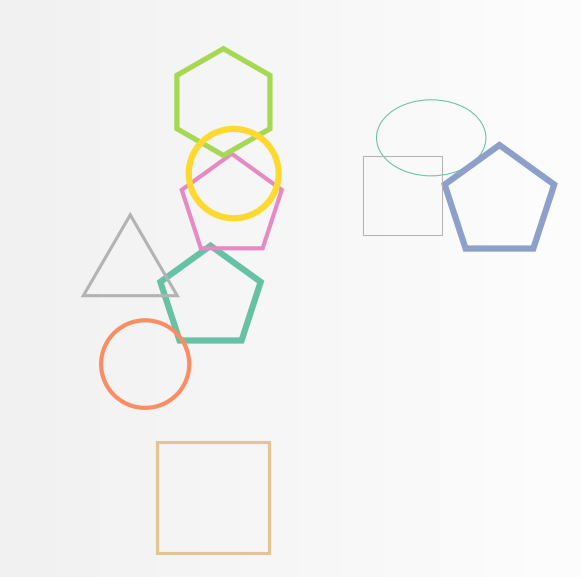[{"shape": "oval", "thickness": 0.5, "radius": 0.47, "center": [0.742, 0.76]}, {"shape": "pentagon", "thickness": 3, "radius": 0.45, "center": [0.362, 0.483]}, {"shape": "circle", "thickness": 2, "radius": 0.38, "center": [0.25, 0.369]}, {"shape": "pentagon", "thickness": 3, "radius": 0.5, "center": [0.859, 0.649]}, {"shape": "pentagon", "thickness": 2, "radius": 0.45, "center": [0.399, 0.642]}, {"shape": "hexagon", "thickness": 2.5, "radius": 0.46, "center": [0.384, 0.822]}, {"shape": "circle", "thickness": 3, "radius": 0.39, "center": [0.402, 0.699]}, {"shape": "square", "thickness": 1.5, "radius": 0.48, "center": [0.367, 0.137]}, {"shape": "triangle", "thickness": 1.5, "radius": 0.47, "center": [0.224, 0.534]}, {"shape": "square", "thickness": 0.5, "radius": 0.34, "center": [0.692, 0.66]}]